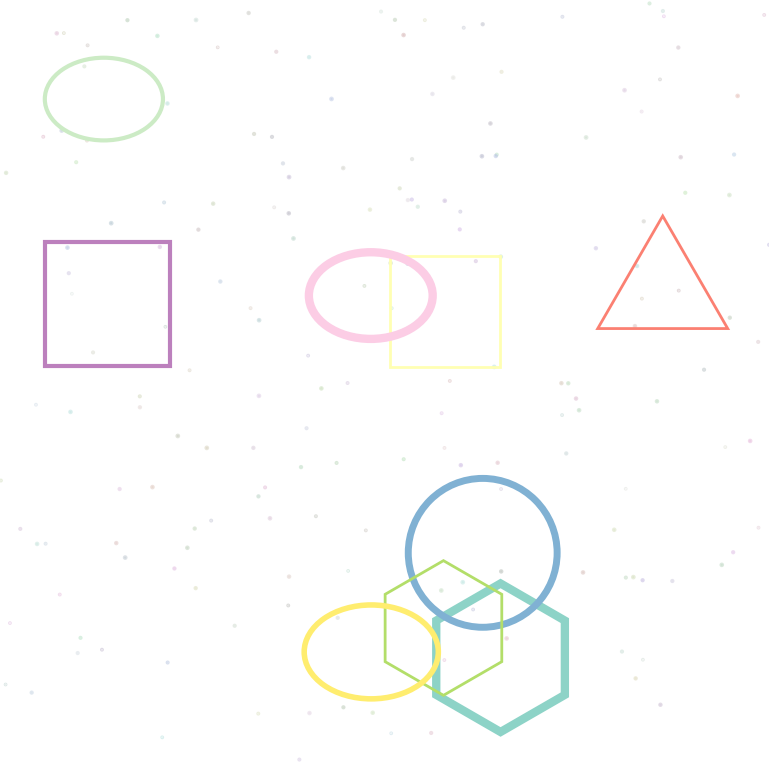[{"shape": "hexagon", "thickness": 3, "radius": 0.48, "center": [0.65, 0.146]}, {"shape": "square", "thickness": 1, "radius": 0.36, "center": [0.578, 0.596]}, {"shape": "triangle", "thickness": 1, "radius": 0.49, "center": [0.861, 0.622]}, {"shape": "circle", "thickness": 2.5, "radius": 0.48, "center": [0.627, 0.282]}, {"shape": "hexagon", "thickness": 1, "radius": 0.44, "center": [0.576, 0.184]}, {"shape": "oval", "thickness": 3, "radius": 0.4, "center": [0.482, 0.616]}, {"shape": "square", "thickness": 1.5, "radius": 0.4, "center": [0.14, 0.605]}, {"shape": "oval", "thickness": 1.5, "radius": 0.38, "center": [0.135, 0.871]}, {"shape": "oval", "thickness": 2, "radius": 0.44, "center": [0.482, 0.153]}]